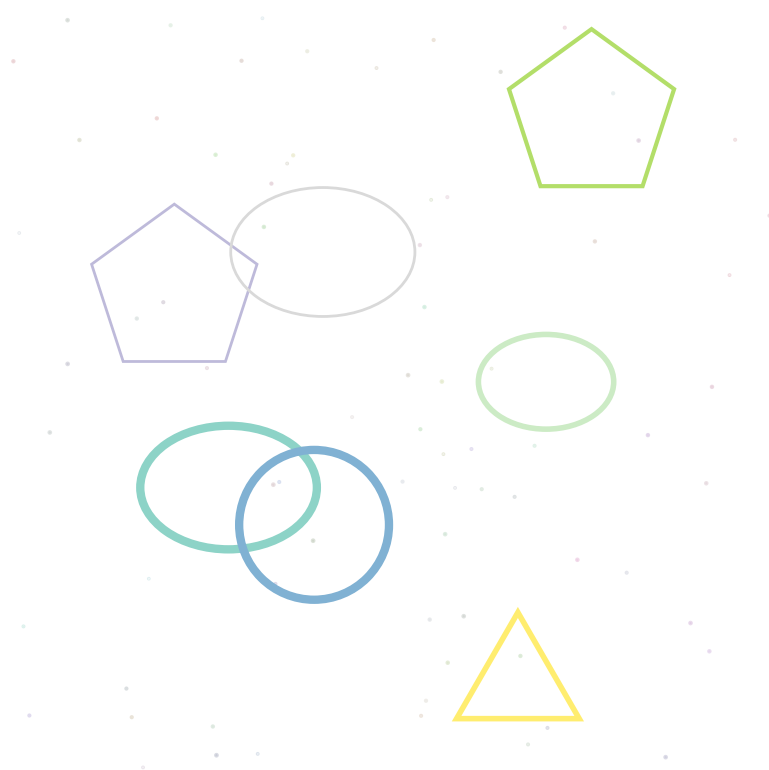[{"shape": "oval", "thickness": 3, "radius": 0.57, "center": [0.297, 0.367]}, {"shape": "pentagon", "thickness": 1, "radius": 0.56, "center": [0.226, 0.622]}, {"shape": "circle", "thickness": 3, "radius": 0.49, "center": [0.408, 0.318]}, {"shape": "pentagon", "thickness": 1.5, "radius": 0.56, "center": [0.768, 0.849]}, {"shape": "oval", "thickness": 1, "radius": 0.6, "center": [0.419, 0.673]}, {"shape": "oval", "thickness": 2, "radius": 0.44, "center": [0.709, 0.504]}, {"shape": "triangle", "thickness": 2, "radius": 0.46, "center": [0.673, 0.113]}]